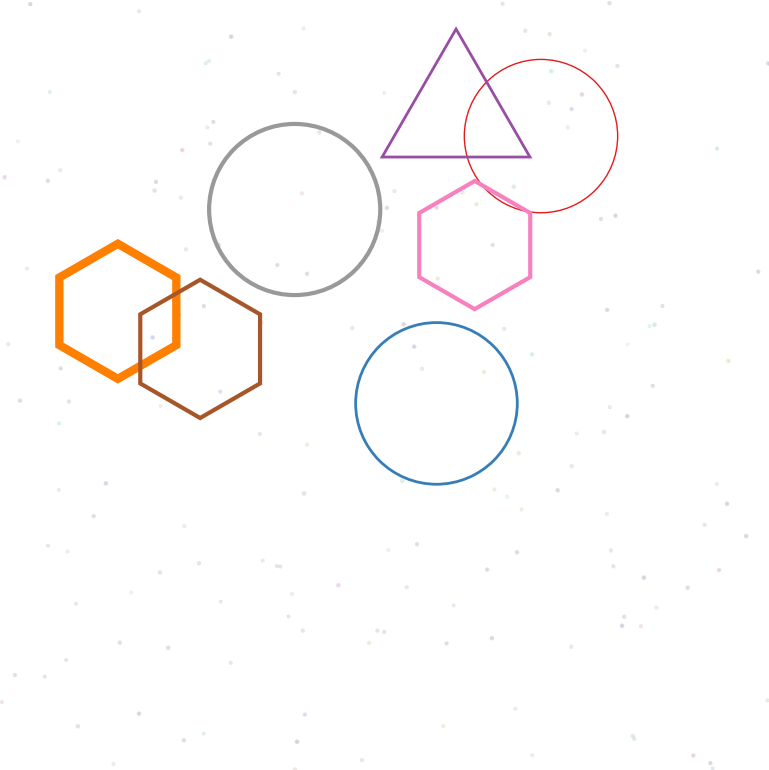[{"shape": "circle", "thickness": 0.5, "radius": 0.5, "center": [0.703, 0.823]}, {"shape": "circle", "thickness": 1, "radius": 0.52, "center": [0.567, 0.476]}, {"shape": "triangle", "thickness": 1, "radius": 0.55, "center": [0.592, 0.851]}, {"shape": "hexagon", "thickness": 3, "radius": 0.44, "center": [0.153, 0.596]}, {"shape": "hexagon", "thickness": 1.5, "radius": 0.45, "center": [0.26, 0.547]}, {"shape": "hexagon", "thickness": 1.5, "radius": 0.42, "center": [0.617, 0.682]}, {"shape": "circle", "thickness": 1.5, "radius": 0.56, "center": [0.383, 0.728]}]